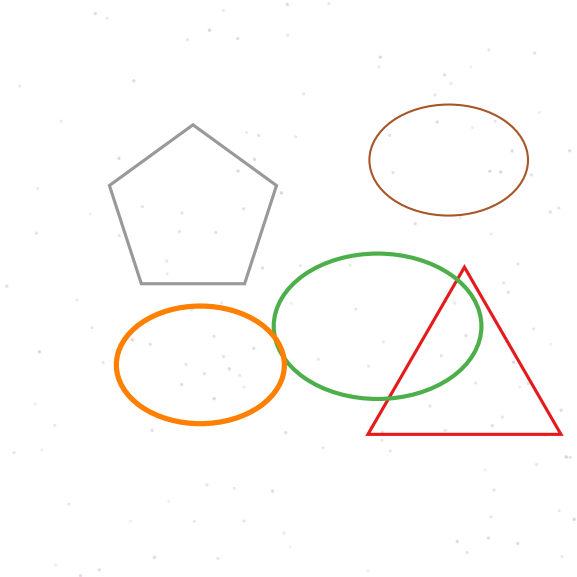[{"shape": "triangle", "thickness": 1.5, "radius": 0.97, "center": [0.804, 0.344]}, {"shape": "oval", "thickness": 2, "radius": 0.9, "center": [0.654, 0.434]}, {"shape": "oval", "thickness": 2.5, "radius": 0.73, "center": [0.347, 0.367]}, {"shape": "oval", "thickness": 1, "radius": 0.69, "center": [0.777, 0.722]}, {"shape": "pentagon", "thickness": 1.5, "radius": 0.76, "center": [0.334, 0.631]}]